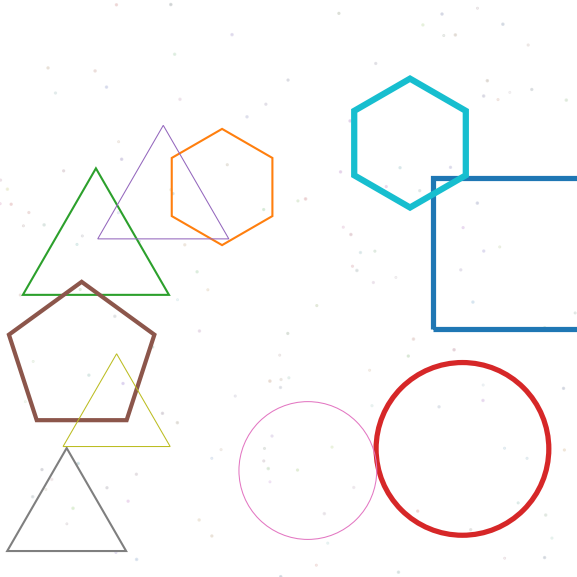[{"shape": "square", "thickness": 2.5, "radius": 0.65, "center": [0.88, 0.56]}, {"shape": "hexagon", "thickness": 1, "radius": 0.5, "center": [0.385, 0.675]}, {"shape": "triangle", "thickness": 1, "radius": 0.73, "center": [0.166, 0.562]}, {"shape": "circle", "thickness": 2.5, "radius": 0.75, "center": [0.801, 0.222]}, {"shape": "triangle", "thickness": 0.5, "radius": 0.66, "center": [0.283, 0.651]}, {"shape": "pentagon", "thickness": 2, "radius": 0.66, "center": [0.141, 0.379]}, {"shape": "circle", "thickness": 0.5, "radius": 0.6, "center": [0.533, 0.184]}, {"shape": "triangle", "thickness": 1, "radius": 0.59, "center": [0.115, 0.104]}, {"shape": "triangle", "thickness": 0.5, "radius": 0.54, "center": [0.202, 0.279]}, {"shape": "hexagon", "thickness": 3, "radius": 0.56, "center": [0.71, 0.751]}]